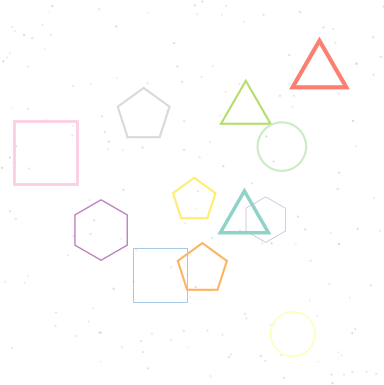[{"shape": "triangle", "thickness": 2.5, "radius": 0.36, "center": [0.635, 0.432]}, {"shape": "circle", "thickness": 1, "radius": 0.29, "center": [0.761, 0.132]}, {"shape": "hexagon", "thickness": 0.5, "radius": 0.3, "center": [0.69, 0.43]}, {"shape": "triangle", "thickness": 3, "radius": 0.4, "center": [0.83, 0.814]}, {"shape": "square", "thickness": 0.5, "radius": 0.35, "center": [0.415, 0.286]}, {"shape": "pentagon", "thickness": 1.5, "radius": 0.34, "center": [0.526, 0.302]}, {"shape": "triangle", "thickness": 1.5, "radius": 0.37, "center": [0.638, 0.716]}, {"shape": "square", "thickness": 2, "radius": 0.41, "center": [0.119, 0.603]}, {"shape": "pentagon", "thickness": 1.5, "radius": 0.35, "center": [0.373, 0.701]}, {"shape": "hexagon", "thickness": 1, "radius": 0.39, "center": [0.263, 0.402]}, {"shape": "circle", "thickness": 1.5, "radius": 0.32, "center": [0.732, 0.619]}, {"shape": "pentagon", "thickness": 1.5, "radius": 0.29, "center": [0.504, 0.48]}]